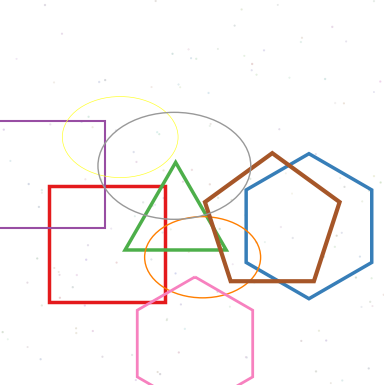[{"shape": "square", "thickness": 2.5, "radius": 0.75, "center": [0.277, 0.366]}, {"shape": "hexagon", "thickness": 2.5, "radius": 0.94, "center": [0.802, 0.412]}, {"shape": "triangle", "thickness": 2.5, "radius": 0.76, "center": [0.456, 0.427]}, {"shape": "square", "thickness": 1.5, "radius": 0.69, "center": [0.135, 0.546]}, {"shape": "oval", "thickness": 1, "radius": 0.75, "center": [0.526, 0.332]}, {"shape": "oval", "thickness": 0.5, "radius": 0.75, "center": [0.312, 0.644]}, {"shape": "pentagon", "thickness": 3, "radius": 0.92, "center": [0.707, 0.418]}, {"shape": "hexagon", "thickness": 2, "radius": 0.87, "center": [0.506, 0.108]}, {"shape": "oval", "thickness": 1, "radius": 0.99, "center": [0.453, 0.569]}]